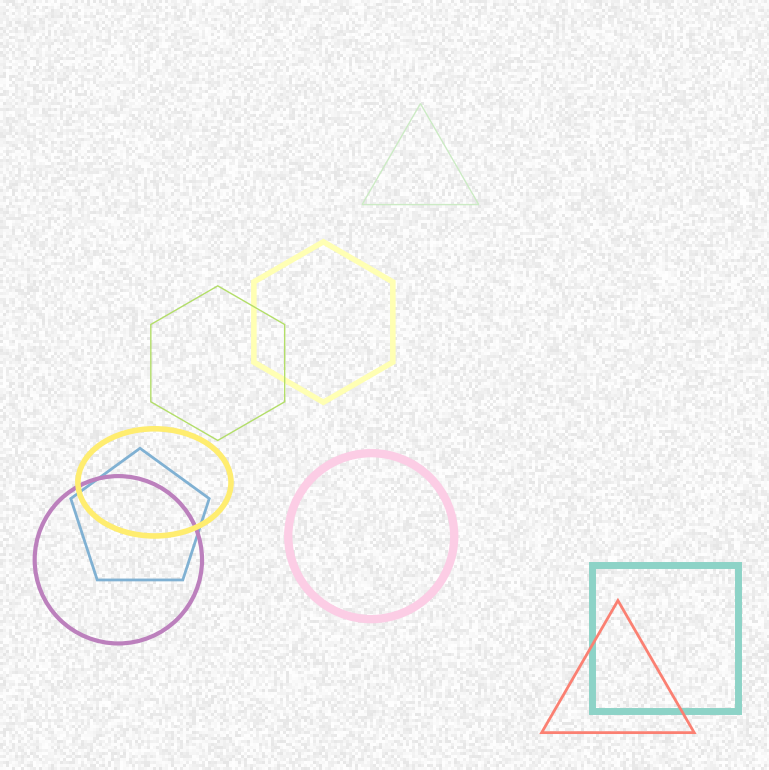[{"shape": "square", "thickness": 2.5, "radius": 0.48, "center": [0.864, 0.171]}, {"shape": "hexagon", "thickness": 2, "radius": 0.52, "center": [0.42, 0.582]}, {"shape": "triangle", "thickness": 1, "radius": 0.57, "center": [0.803, 0.106]}, {"shape": "pentagon", "thickness": 1, "radius": 0.47, "center": [0.182, 0.323]}, {"shape": "hexagon", "thickness": 0.5, "radius": 0.5, "center": [0.283, 0.528]}, {"shape": "circle", "thickness": 3, "radius": 0.54, "center": [0.482, 0.304]}, {"shape": "circle", "thickness": 1.5, "radius": 0.54, "center": [0.154, 0.273]}, {"shape": "triangle", "thickness": 0.5, "radius": 0.44, "center": [0.546, 0.778]}, {"shape": "oval", "thickness": 2, "radius": 0.5, "center": [0.201, 0.374]}]